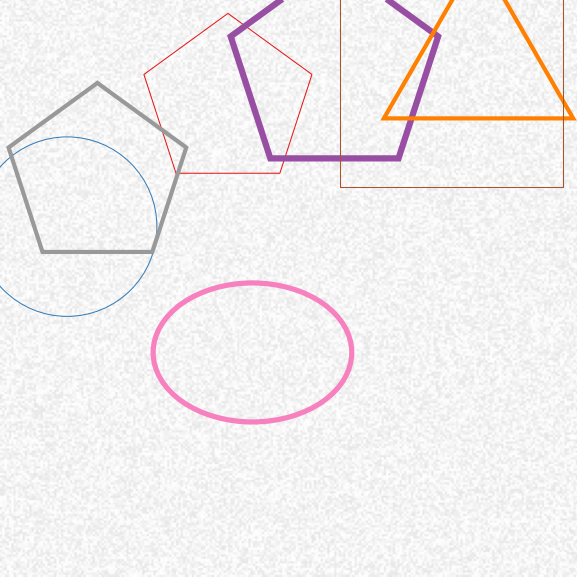[{"shape": "pentagon", "thickness": 0.5, "radius": 0.76, "center": [0.395, 0.823]}, {"shape": "circle", "thickness": 0.5, "radius": 0.78, "center": [0.116, 0.607]}, {"shape": "pentagon", "thickness": 3, "radius": 0.94, "center": [0.579, 0.878]}, {"shape": "triangle", "thickness": 2, "radius": 0.95, "center": [0.829, 0.889]}, {"shape": "square", "thickness": 0.5, "radius": 0.97, "center": [0.782, 0.869]}, {"shape": "oval", "thickness": 2.5, "radius": 0.86, "center": [0.437, 0.389]}, {"shape": "pentagon", "thickness": 2, "radius": 0.81, "center": [0.169, 0.694]}]